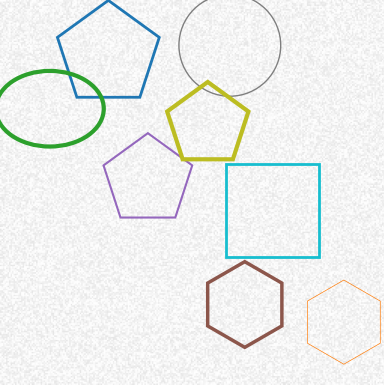[{"shape": "pentagon", "thickness": 2, "radius": 0.7, "center": [0.281, 0.86]}, {"shape": "hexagon", "thickness": 0.5, "radius": 0.55, "center": [0.893, 0.163]}, {"shape": "oval", "thickness": 3, "radius": 0.7, "center": [0.129, 0.718]}, {"shape": "pentagon", "thickness": 1.5, "radius": 0.61, "center": [0.384, 0.533]}, {"shape": "hexagon", "thickness": 2.5, "radius": 0.56, "center": [0.636, 0.209]}, {"shape": "circle", "thickness": 1, "radius": 0.66, "center": [0.597, 0.882]}, {"shape": "pentagon", "thickness": 3, "radius": 0.55, "center": [0.54, 0.676]}, {"shape": "square", "thickness": 2, "radius": 0.61, "center": [0.708, 0.453]}]